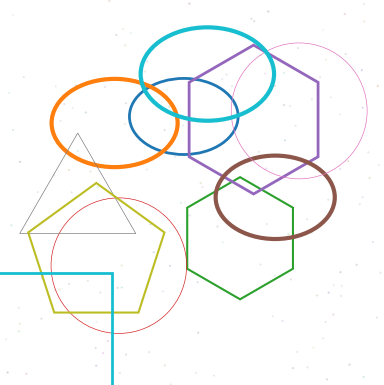[{"shape": "oval", "thickness": 2, "radius": 0.71, "center": [0.477, 0.697]}, {"shape": "oval", "thickness": 3, "radius": 0.82, "center": [0.298, 0.681]}, {"shape": "hexagon", "thickness": 1.5, "radius": 0.79, "center": [0.624, 0.381]}, {"shape": "circle", "thickness": 0.5, "radius": 0.88, "center": [0.309, 0.31]}, {"shape": "hexagon", "thickness": 2, "radius": 0.97, "center": [0.659, 0.69]}, {"shape": "oval", "thickness": 3, "radius": 0.77, "center": [0.715, 0.487]}, {"shape": "circle", "thickness": 0.5, "radius": 0.88, "center": [0.777, 0.712]}, {"shape": "triangle", "thickness": 0.5, "radius": 0.87, "center": [0.202, 0.48]}, {"shape": "pentagon", "thickness": 1.5, "radius": 0.93, "center": [0.25, 0.339]}, {"shape": "oval", "thickness": 3, "radius": 0.87, "center": [0.539, 0.808]}, {"shape": "square", "thickness": 2, "radius": 0.86, "center": [0.118, 0.119]}]